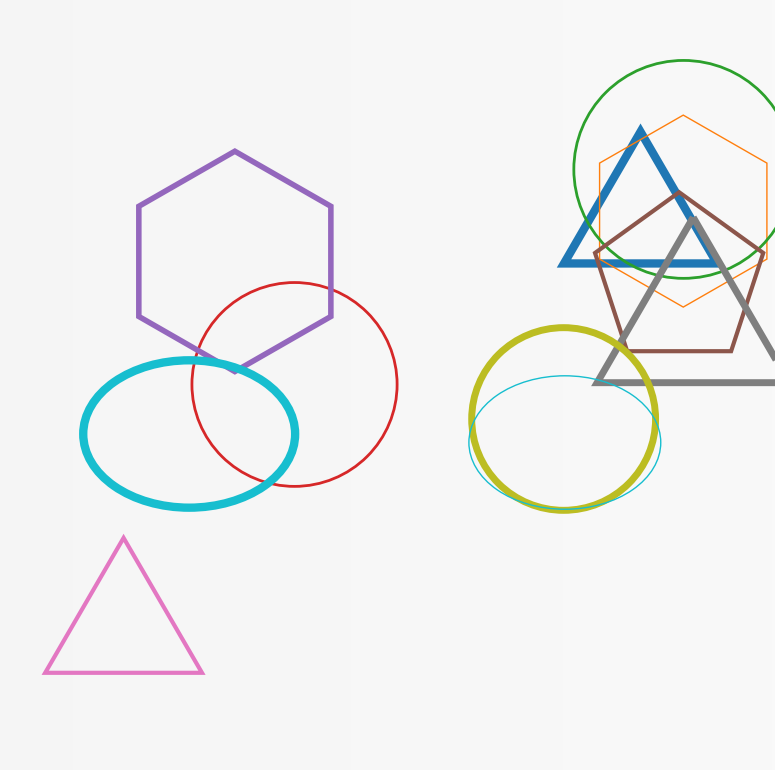[{"shape": "triangle", "thickness": 3, "radius": 0.57, "center": [0.826, 0.715]}, {"shape": "hexagon", "thickness": 0.5, "radius": 0.62, "center": [0.882, 0.726]}, {"shape": "circle", "thickness": 1, "radius": 0.71, "center": [0.882, 0.78]}, {"shape": "circle", "thickness": 1, "radius": 0.66, "center": [0.38, 0.501]}, {"shape": "hexagon", "thickness": 2, "radius": 0.72, "center": [0.303, 0.661]}, {"shape": "pentagon", "thickness": 1.5, "radius": 0.57, "center": [0.876, 0.636]}, {"shape": "triangle", "thickness": 1.5, "radius": 0.58, "center": [0.159, 0.185]}, {"shape": "triangle", "thickness": 2.5, "radius": 0.72, "center": [0.894, 0.575]}, {"shape": "circle", "thickness": 2.5, "radius": 0.59, "center": [0.727, 0.456]}, {"shape": "oval", "thickness": 3, "radius": 0.68, "center": [0.244, 0.436]}, {"shape": "oval", "thickness": 0.5, "radius": 0.62, "center": [0.729, 0.425]}]